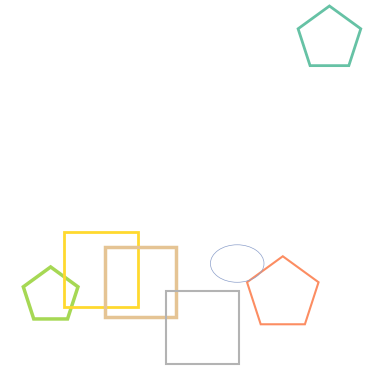[{"shape": "pentagon", "thickness": 2, "radius": 0.43, "center": [0.856, 0.899]}, {"shape": "pentagon", "thickness": 1.5, "radius": 0.49, "center": [0.735, 0.237]}, {"shape": "oval", "thickness": 0.5, "radius": 0.35, "center": [0.616, 0.315]}, {"shape": "pentagon", "thickness": 2.5, "radius": 0.37, "center": [0.132, 0.232]}, {"shape": "square", "thickness": 2, "radius": 0.49, "center": [0.262, 0.301]}, {"shape": "square", "thickness": 2.5, "radius": 0.46, "center": [0.365, 0.267]}, {"shape": "square", "thickness": 1.5, "radius": 0.47, "center": [0.527, 0.149]}]